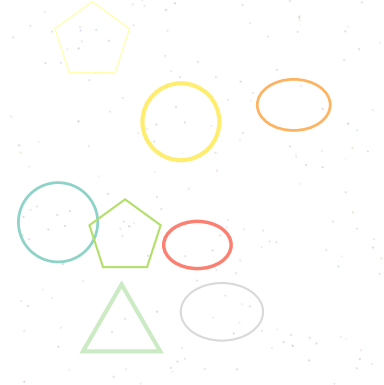[{"shape": "circle", "thickness": 2, "radius": 0.51, "center": [0.151, 0.423]}, {"shape": "pentagon", "thickness": 1, "radius": 0.51, "center": [0.239, 0.894]}, {"shape": "oval", "thickness": 2.5, "radius": 0.44, "center": [0.513, 0.364]}, {"shape": "oval", "thickness": 2, "radius": 0.47, "center": [0.763, 0.728]}, {"shape": "pentagon", "thickness": 1.5, "radius": 0.49, "center": [0.325, 0.385]}, {"shape": "oval", "thickness": 1.5, "radius": 0.53, "center": [0.576, 0.19]}, {"shape": "triangle", "thickness": 3, "radius": 0.58, "center": [0.316, 0.145]}, {"shape": "circle", "thickness": 3, "radius": 0.5, "center": [0.47, 0.684]}]